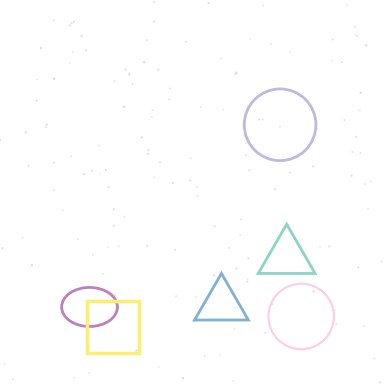[{"shape": "triangle", "thickness": 2, "radius": 0.43, "center": [0.745, 0.332]}, {"shape": "circle", "thickness": 2, "radius": 0.47, "center": [0.727, 0.676]}, {"shape": "triangle", "thickness": 2, "radius": 0.4, "center": [0.575, 0.209]}, {"shape": "circle", "thickness": 1.5, "radius": 0.43, "center": [0.782, 0.178]}, {"shape": "oval", "thickness": 2, "radius": 0.36, "center": [0.233, 0.203]}, {"shape": "square", "thickness": 2.5, "radius": 0.34, "center": [0.294, 0.15]}]